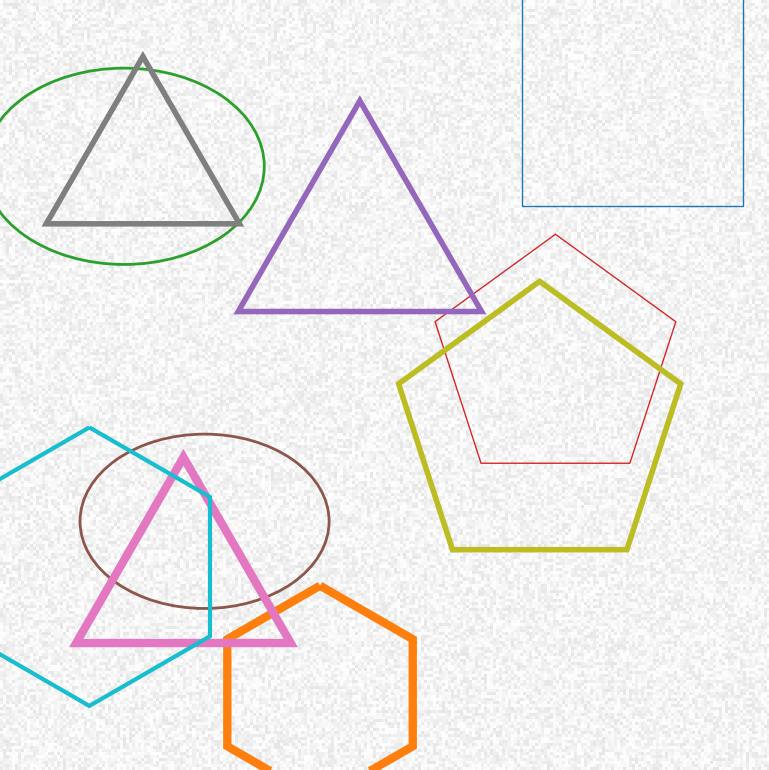[{"shape": "square", "thickness": 0.5, "radius": 0.72, "center": [0.821, 0.875]}, {"shape": "hexagon", "thickness": 3, "radius": 0.7, "center": [0.416, 0.1]}, {"shape": "oval", "thickness": 1, "radius": 0.91, "center": [0.161, 0.784]}, {"shape": "pentagon", "thickness": 0.5, "radius": 0.82, "center": [0.721, 0.531]}, {"shape": "triangle", "thickness": 2, "radius": 0.91, "center": [0.467, 0.687]}, {"shape": "oval", "thickness": 1, "radius": 0.81, "center": [0.266, 0.323]}, {"shape": "triangle", "thickness": 3, "radius": 0.8, "center": [0.238, 0.245]}, {"shape": "triangle", "thickness": 2, "radius": 0.72, "center": [0.186, 0.782]}, {"shape": "pentagon", "thickness": 2, "radius": 0.96, "center": [0.701, 0.442]}, {"shape": "hexagon", "thickness": 1.5, "radius": 0.9, "center": [0.116, 0.264]}]